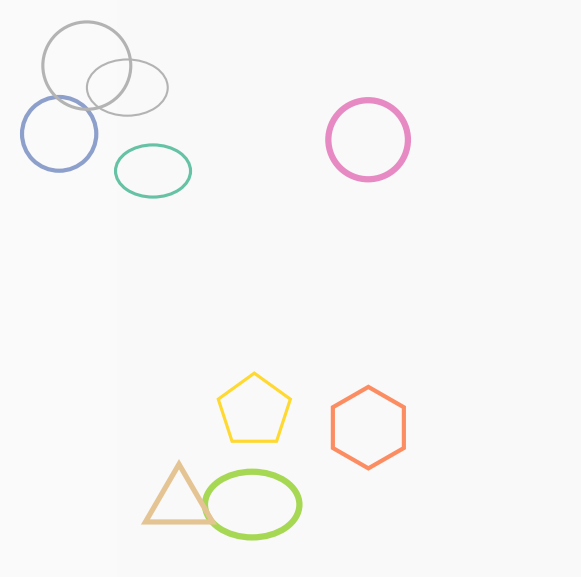[{"shape": "oval", "thickness": 1.5, "radius": 0.32, "center": [0.263, 0.703]}, {"shape": "hexagon", "thickness": 2, "radius": 0.35, "center": [0.634, 0.259]}, {"shape": "circle", "thickness": 2, "radius": 0.32, "center": [0.102, 0.767]}, {"shape": "circle", "thickness": 3, "radius": 0.34, "center": [0.633, 0.757]}, {"shape": "oval", "thickness": 3, "radius": 0.41, "center": [0.434, 0.125]}, {"shape": "pentagon", "thickness": 1.5, "radius": 0.33, "center": [0.438, 0.288]}, {"shape": "triangle", "thickness": 2.5, "radius": 0.33, "center": [0.308, 0.129]}, {"shape": "circle", "thickness": 1.5, "radius": 0.38, "center": [0.149, 0.886]}, {"shape": "oval", "thickness": 1, "radius": 0.35, "center": [0.219, 0.847]}]